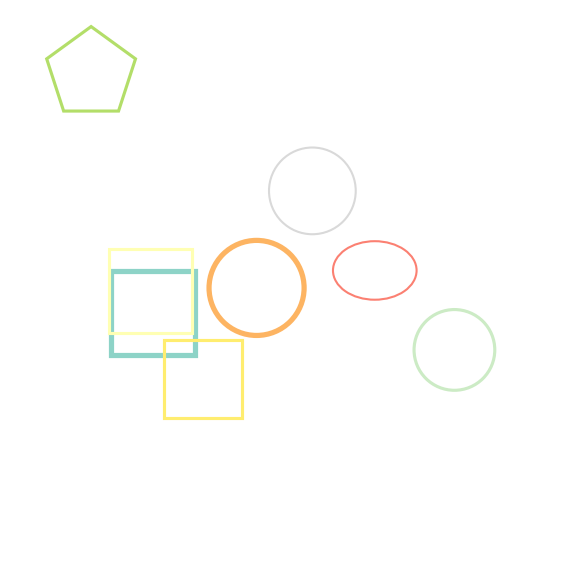[{"shape": "square", "thickness": 2.5, "radius": 0.36, "center": [0.265, 0.457]}, {"shape": "square", "thickness": 1.5, "radius": 0.36, "center": [0.261, 0.495]}, {"shape": "oval", "thickness": 1, "radius": 0.36, "center": [0.649, 0.531]}, {"shape": "circle", "thickness": 2.5, "radius": 0.41, "center": [0.444, 0.501]}, {"shape": "pentagon", "thickness": 1.5, "radius": 0.4, "center": [0.158, 0.872]}, {"shape": "circle", "thickness": 1, "radius": 0.38, "center": [0.541, 0.669]}, {"shape": "circle", "thickness": 1.5, "radius": 0.35, "center": [0.787, 0.393]}, {"shape": "square", "thickness": 1.5, "radius": 0.34, "center": [0.351, 0.342]}]